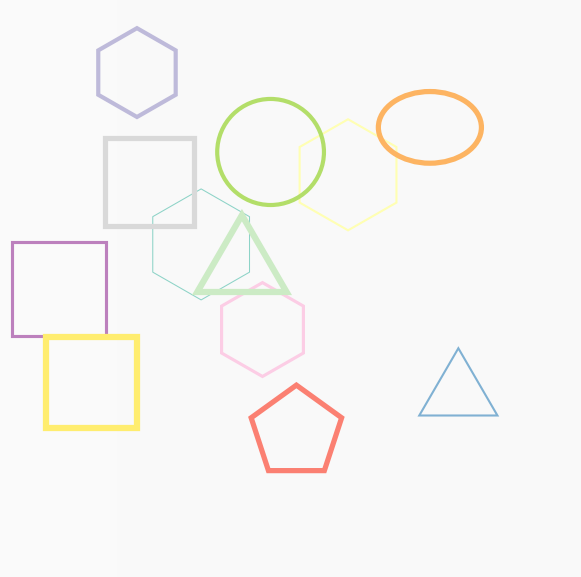[{"shape": "hexagon", "thickness": 0.5, "radius": 0.48, "center": [0.346, 0.576]}, {"shape": "hexagon", "thickness": 1, "radius": 0.48, "center": [0.599, 0.696]}, {"shape": "hexagon", "thickness": 2, "radius": 0.38, "center": [0.236, 0.873]}, {"shape": "pentagon", "thickness": 2.5, "radius": 0.41, "center": [0.51, 0.25]}, {"shape": "triangle", "thickness": 1, "radius": 0.39, "center": [0.789, 0.318]}, {"shape": "oval", "thickness": 2.5, "radius": 0.44, "center": [0.74, 0.779]}, {"shape": "circle", "thickness": 2, "radius": 0.46, "center": [0.466, 0.736]}, {"shape": "hexagon", "thickness": 1.5, "radius": 0.41, "center": [0.452, 0.428]}, {"shape": "square", "thickness": 2.5, "radius": 0.38, "center": [0.257, 0.684]}, {"shape": "square", "thickness": 1.5, "radius": 0.41, "center": [0.101, 0.498]}, {"shape": "triangle", "thickness": 3, "radius": 0.44, "center": [0.416, 0.538]}, {"shape": "square", "thickness": 3, "radius": 0.39, "center": [0.157, 0.336]}]